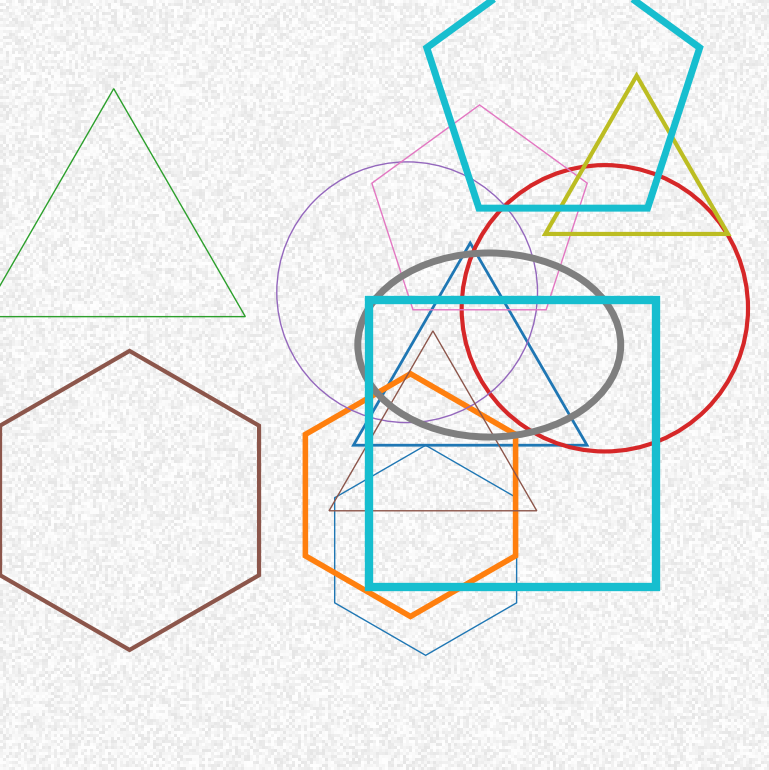[{"shape": "triangle", "thickness": 1, "radius": 0.88, "center": [0.611, 0.509]}, {"shape": "hexagon", "thickness": 0.5, "radius": 0.68, "center": [0.553, 0.285]}, {"shape": "hexagon", "thickness": 2, "radius": 0.79, "center": [0.533, 0.357]}, {"shape": "triangle", "thickness": 0.5, "radius": 0.99, "center": [0.148, 0.687]}, {"shape": "circle", "thickness": 1.5, "radius": 0.93, "center": [0.786, 0.6]}, {"shape": "circle", "thickness": 0.5, "radius": 0.85, "center": [0.529, 0.62]}, {"shape": "triangle", "thickness": 0.5, "radius": 0.78, "center": [0.562, 0.415]}, {"shape": "hexagon", "thickness": 1.5, "radius": 0.97, "center": [0.168, 0.35]}, {"shape": "pentagon", "thickness": 0.5, "radius": 0.74, "center": [0.623, 0.717]}, {"shape": "oval", "thickness": 2.5, "radius": 0.85, "center": [0.635, 0.552]}, {"shape": "triangle", "thickness": 1.5, "radius": 0.69, "center": [0.827, 0.765]}, {"shape": "pentagon", "thickness": 2.5, "radius": 0.93, "center": [0.732, 0.88]}, {"shape": "square", "thickness": 3, "radius": 0.93, "center": [0.666, 0.424]}]